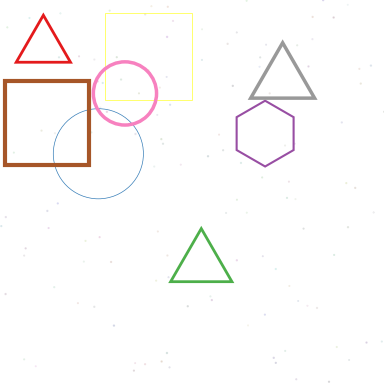[{"shape": "triangle", "thickness": 2, "radius": 0.41, "center": [0.113, 0.879]}, {"shape": "circle", "thickness": 0.5, "radius": 0.59, "center": [0.255, 0.601]}, {"shape": "triangle", "thickness": 2, "radius": 0.46, "center": [0.523, 0.314]}, {"shape": "hexagon", "thickness": 1.5, "radius": 0.43, "center": [0.689, 0.653]}, {"shape": "square", "thickness": 0.5, "radius": 0.57, "center": [0.386, 0.853]}, {"shape": "square", "thickness": 3, "radius": 0.55, "center": [0.122, 0.681]}, {"shape": "circle", "thickness": 2.5, "radius": 0.41, "center": [0.325, 0.757]}, {"shape": "triangle", "thickness": 2.5, "radius": 0.48, "center": [0.734, 0.793]}]